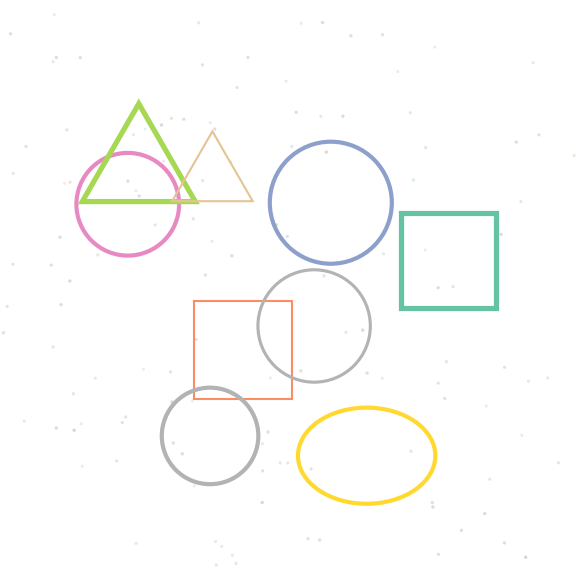[{"shape": "square", "thickness": 2.5, "radius": 0.41, "center": [0.777, 0.547]}, {"shape": "square", "thickness": 1, "radius": 0.42, "center": [0.421, 0.394]}, {"shape": "circle", "thickness": 2, "radius": 0.53, "center": [0.573, 0.648]}, {"shape": "circle", "thickness": 2, "radius": 0.44, "center": [0.221, 0.645]}, {"shape": "triangle", "thickness": 2.5, "radius": 0.57, "center": [0.24, 0.707]}, {"shape": "oval", "thickness": 2, "radius": 0.59, "center": [0.635, 0.21]}, {"shape": "triangle", "thickness": 1, "radius": 0.4, "center": [0.368, 0.691]}, {"shape": "circle", "thickness": 2, "radius": 0.42, "center": [0.364, 0.244]}, {"shape": "circle", "thickness": 1.5, "radius": 0.49, "center": [0.544, 0.435]}]